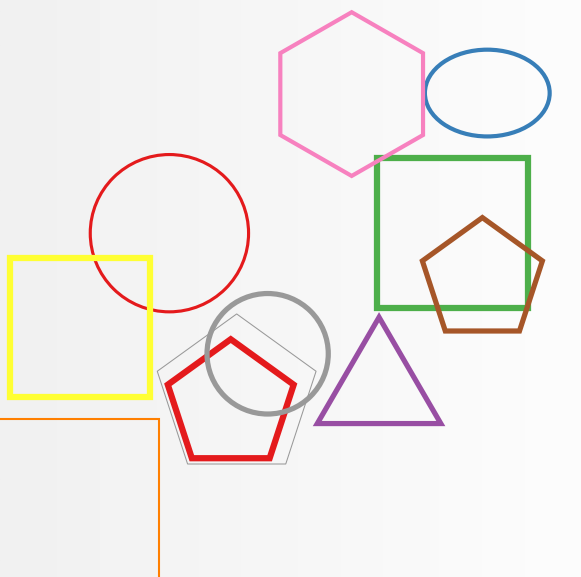[{"shape": "circle", "thickness": 1.5, "radius": 0.68, "center": [0.291, 0.595]}, {"shape": "pentagon", "thickness": 3, "radius": 0.57, "center": [0.397, 0.298]}, {"shape": "oval", "thickness": 2, "radius": 0.54, "center": [0.838, 0.838]}, {"shape": "square", "thickness": 3, "radius": 0.65, "center": [0.779, 0.596]}, {"shape": "triangle", "thickness": 2.5, "radius": 0.61, "center": [0.652, 0.327]}, {"shape": "square", "thickness": 1, "radius": 0.72, "center": [0.129, 0.13]}, {"shape": "square", "thickness": 3, "radius": 0.6, "center": [0.138, 0.433]}, {"shape": "pentagon", "thickness": 2.5, "radius": 0.54, "center": [0.83, 0.514]}, {"shape": "hexagon", "thickness": 2, "radius": 0.71, "center": [0.605, 0.836]}, {"shape": "pentagon", "thickness": 0.5, "radius": 0.72, "center": [0.407, 0.312]}, {"shape": "circle", "thickness": 2.5, "radius": 0.52, "center": [0.46, 0.387]}]